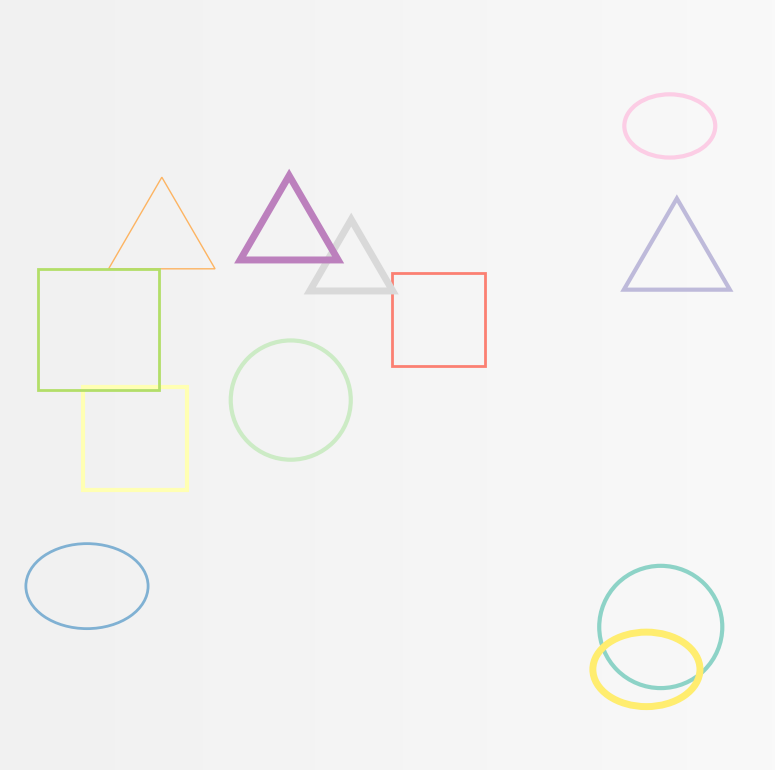[{"shape": "circle", "thickness": 1.5, "radius": 0.4, "center": [0.853, 0.186]}, {"shape": "square", "thickness": 1.5, "radius": 0.33, "center": [0.174, 0.431]}, {"shape": "triangle", "thickness": 1.5, "radius": 0.39, "center": [0.873, 0.663]}, {"shape": "square", "thickness": 1, "radius": 0.3, "center": [0.566, 0.585]}, {"shape": "oval", "thickness": 1, "radius": 0.39, "center": [0.112, 0.239]}, {"shape": "triangle", "thickness": 0.5, "radius": 0.4, "center": [0.209, 0.691]}, {"shape": "square", "thickness": 1, "radius": 0.39, "center": [0.127, 0.573]}, {"shape": "oval", "thickness": 1.5, "radius": 0.29, "center": [0.864, 0.836]}, {"shape": "triangle", "thickness": 2.5, "radius": 0.31, "center": [0.453, 0.653]}, {"shape": "triangle", "thickness": 2.5, "radius": 0.37, "center": [0.373, 0.699]}, {"shape": "circle", "thickness": 1.5, "radius": 0.39, "center": [0.375, 0.48]}, {"shape": "oval", "thickness": 2.5, "radius": 0.35, "center": [0.834, 0.131]}]